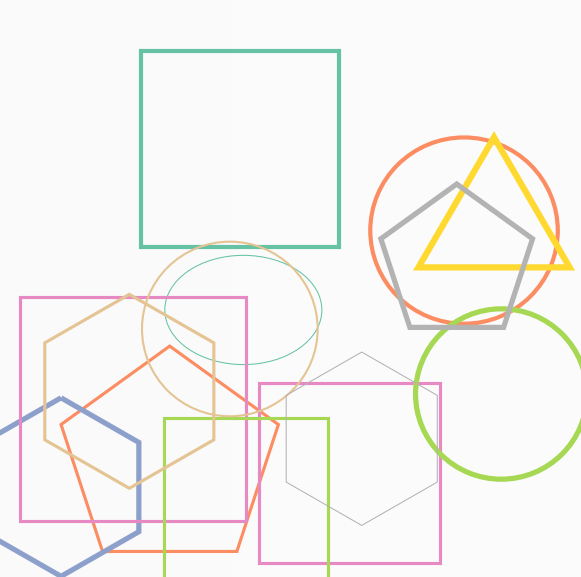[{"shape": "square", "thickness": 2, "radius": 0.85, "center": [0.413, 0.741]}, {"shape": "oval", "thickness": 0.5, "radius": 0.68, "center": [0.419, 0.462]}, {"shape": "circle", "thickness": 2, "radius": 0.81, "center": [0.798, 0.6]}, {"shape": "pentagon", "thickness": 1.5, "radius": 0.98, "center": [0.292, 0.203]}, {"shape": "hexagon", "thickness": 2.5, "radius": 0.77, "center": [0.105, 0.156]}, {"shape": "square", "thickness": 1.5, "radius": 0.78, "center": [0.601, 0.18]}, {"shape": "square", "thickness": 1.5, "radius": 0.97, "center": [0.229, 0.291]}, {"shape": "circle", "thickness": 2.5, "radius": 0.74, "center": [0.862, 0.317]}, {"shape": "square", "thickness": 1.5, "radius": 0.71, "center": [0.423, 0.134]}, {"shape": "triangle", "thickness": 3, "radius": 0.75, "center": [0.85, 0.611]}, {"shape": "hexagon", "thickness": 1.5, "radius": 0.84, "center": [0.223, 0.322]}, {"shape": "circle", "thickness": 1, "radius": 0.76, "center": [0.395, 0.429]}, {"shape": "hexagon", "thickness": 0.5, "radius": 0.75, "center": [0.622, 0.239]}, {"shape": "pentagon", "thickness": 2.5, "radius": 0.69, "center": [0.786, 0.543]}]